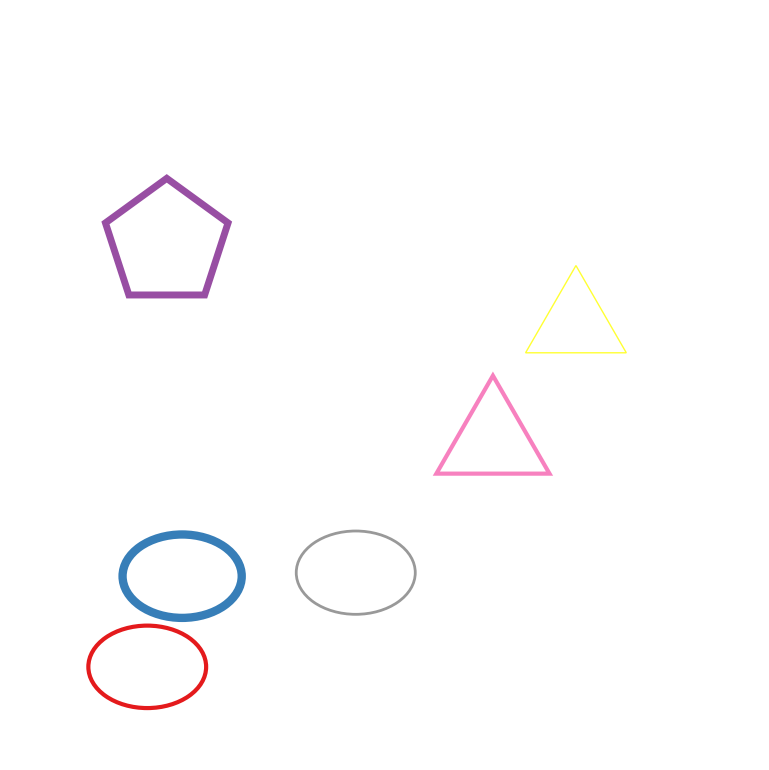[{"shape": "oval", "thickness": 1.5, "radius": 0.38, "center": [0.191, 0.134]}, {"shape": "oval", "thickness": 3, "radius": 0.39, "center": [0.237, 0.252]}, {"shape": "pentagon", "thickness": 2.5, "radius": 0.42, "center": [0.217, 0.685]}, {"shape": "triangle", "thickness": 0.5, "radius": 0.38, "center": [0.748, 0.58]}, {"shape": "triangle", "thickness": 1.5, "radius": 0.42, "center": [0.64, 0.427]}, {"shape": "oval", "thickness": 1, "radius": 0.39, "center": [0.462, 0.256]}]